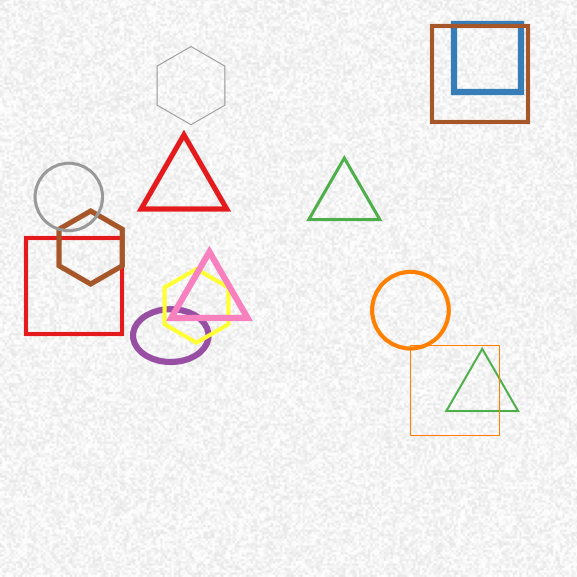[{"shape": "triangle", "thickness": 2.5, "radius": 0.43, "center": [0.319, 0.68]}, {"shape": "square", "thickness": 2, "radius": 0.42, "center": [0.129, 0.504]}, {"shape": "square", "thickness": 3, "radius": 0.29, "center": [0.844, 0.898]}, {"shape": "triangle", "thickness": 1.5, "radius": 0.35, "center": [0.596, 0.654]}, {"shape": "triangle", "thickness": 1, "radius": 0.36, "center": [0.835, 0.323]}, {"shape": "oval", "thickness": 3, "radius": 0.33, "center": [0.296, 0.418]}, {"shape": "square", "thickness": 0.5, "radius": 0.39, "center": [0.787, 0.324]}, {"shape": "circle", "thickness": 2, "radius": 0.33, "center": [0.711, 0.462]}, {"shape": "hexagon", "thickness": 2, "radius": 0.32, "center": [0.34, 0.469]}, {"shape": "hexagon", "thickness": 2.5, "radius": 0.32, "center": [0.157, 0.571]}, {"shape": "square", "thickness": 2, "radius": 0.41, "center": [0.832, 0.87]}, {"shape": "triangle", "thickness": 3, "radius": 0.38, "center": [0.363, 0.487]}, {"shape": "hexagon", "thickness": 0.5, "radius": 0.34, "center": [0.331, 0.851]}, {"shape": "circle", "thickness": 1.5, "radius": 0.29, "center": [0.119, 0.658]}]